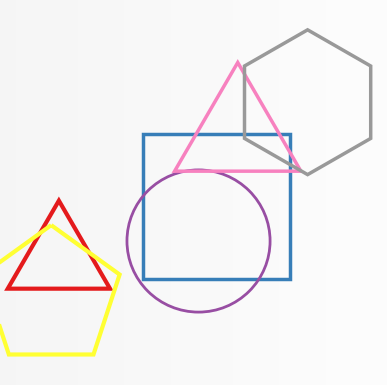[{"shape": "triangle", "thickness": 3, "radius": 0.76, "center": [0.152, 0.326]}, {"shape": "square", "thickness": 2.5, "radius": 0.94, "center": [0.558, 0.464]}, {"shape": "circle", "thickness": 2, "radius": 0.92, "center": [0.512, 0.374]}, {"shape": "pentagon", "thickness": 3, "radius": 0.93, "center": [0.132, 0.23]}, {"shape": "triangle", "thickness": 2.5, "radius": 0.94, "center": [0.614, 0.649]}, {"shape": "hexagon", "thickness": 2.5, "radius": 0.94, "center": [0.794, 0.735]}]